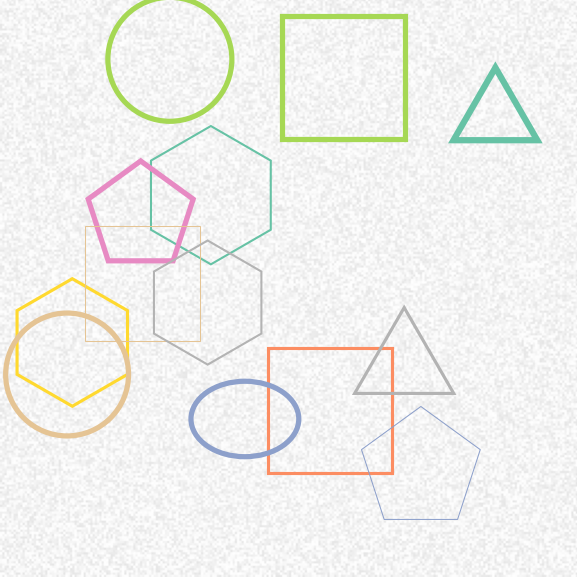[{"shape": "triangle", "thickness": 3, "radius": 0.42, "center": [0.858, 0.798]}, {"shape": "hexagon", "thickness": 1, "radius": 0.6, "center": [0.365, 0.661]}, {"shape": "square", "thickness": 1.5, "radius": 0.54, "center": [0.572, 0.288]}, {"shape": "pentagon", "thickness": 0.5, "radius": 0.54, "center": [0.729, 0.187]}, {"shape": "oval", "thickness": 2.5, "radius": 0.47, "center": [0.424, 0.274]}, {"shape": "pentagon", "thickness": 2.5, "radius": 0.48, "center": [0.244, 0.625]}, {"shape": "square", "thickness": 2.5, "radius": 0.53, "center": [0.594, 0.865]}, {"shape": "circle", "thickness": 2.5, "radius": 0.54, "center": [0.294, 0.896]}, {"shape": "hexagon", "thickness": 1.5, "radius": 0.55, "center": [0.125, 0.406]}, {"shape": "circle", "thickness": 2.5, "radius": 0.53, "center": [0.116, 0.351]}, {"shape": "square", "thickness": 0.5, "radius": 0.5, "center": [0.247, 0.508]}, {"shape": "hexagon", "thickness": 1, "radius": 0.54, "center": [0.36, 0.475]}, {"shape": "triangle", "thickness": 1.5, "radius": 0.5, "center": [0.7, 0.367]}]